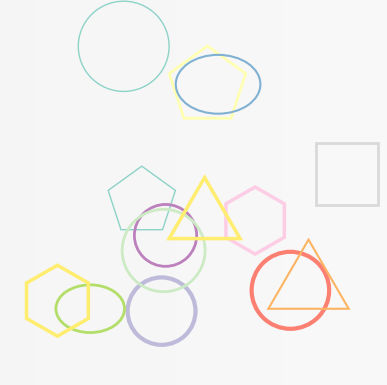[{"shape": "pentagon", "thickness": 1, "radius": 0.46, "center": [0.366, 0.477]}, {"shape": "circle", "thickness": 1, "radius": 0.59, "center": [0.319, 0.88]}, {"shape": "pentagon", "thickness": 2, "radius": 0.52, "center": [0.535, 0.777]}, {"shape": "circle", "thickness": 3, "radius": 0.44, "center": [0.417, 0.192]}, {"shape": "circle", "thickness": 3, "radius": 0.5, "center": [0.749, 0.246]}, {"shape": "oval", "thickness": 1.5, "radius": 0.55, "center": [0.563, 0.781]}, {"shape": "triangle", "thickness": 1.5, "radius": 0.6, "center": [0.796, 0.258]}, {"shape": "oval", "thickness": 2, "radius": 0.44, "center": [0.233, 0.198]}, {"shape": "hexagon", "thickness": 2.5, "radius": 0.44, "center": [0.658, 0.427]}, {"shape": "square", "thickness": 2, "radius": 0.4, "center": [0.896, 0.547]}, {"shape": "circle", "thickness": 2, "radius": 0.4, "center": [0.427, 0.389]}, {"shape": "circle", "thickness": 2, "radius": 0.53, "center": [0.422, 0.349]}, {"shape": "triangle", "thickness": 2.5, "radius": 0.53, "center": [0.528, 0.433]}, {"shape": "hexagon", "thickness": 2.5, "radius": 0.46, "center": [0.148, 0.219]}]